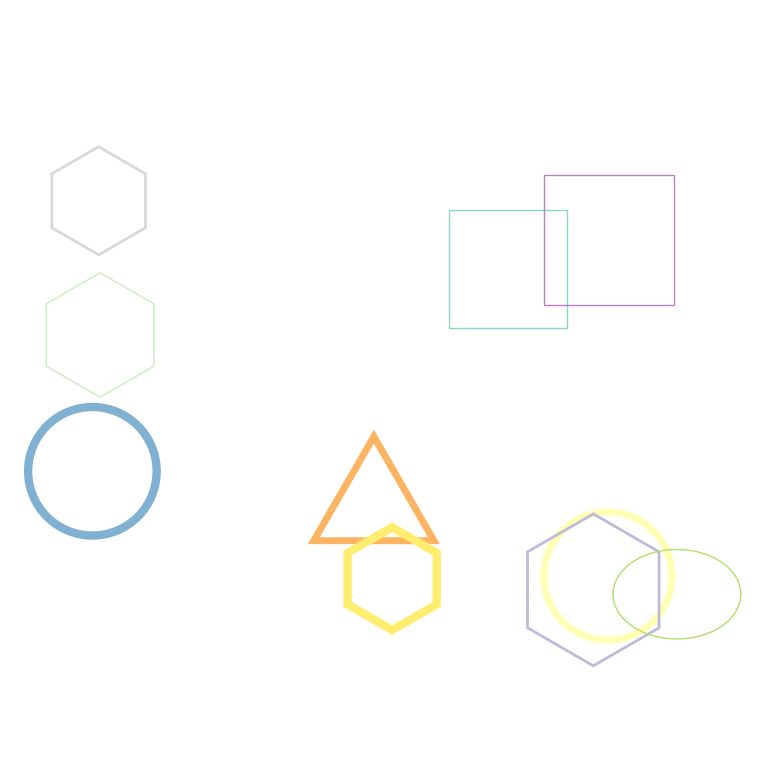[{"shape": "square", "thickness": 0.5, "radius": 0.39, "center": [0.66, 0.651]}, {"shape": "circle", "thickness": 2.5, "radius": 0.42, "center": [0.789, 0.252]}, {"shape": "hexagon", "thickness": 1, "radius": 0.49, "center": [0.771, 0.234]}, {"shape": "circle", "thickness": 3, "radius": 0.42, "center": [0.12, 0.388]}, {"shape": "triangle", "thickness": 2.5, "radius": 0.45, "center": [0.486, 0.343]}, {"shape": "oval", "thickness": 0.5, "radius": 0.41, "center": [0.879, 0.228]}, {"shape": "hexagon", "thickness": 1, "radius": 0.35, "center": [0.128, 0.739]}, {"shape": "square", "thickness": 0.5, "radius": 0.42, "center": [0.791, 0.688]}, {"shape": "hexagon", "thickness": 0.5, "radius": 0.4, "center": [0.13, 0.565]}, {"shape": "hexagon", "thickness": 3, "radius": 0.33, "center": [0.509, 0.248]}]